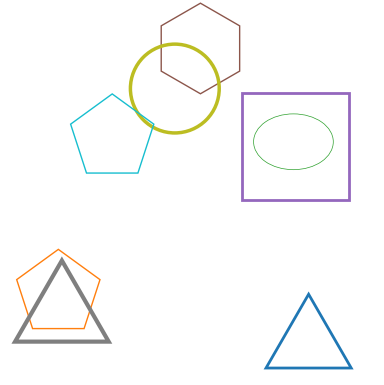[{"shape": "triangle", "thickness": 2, "radius": 0.64, "center": [0.802, 0.108]}, {"shape": "pentagon", "thickness": 1, "radius": 0.57, "center": [0.152, 0.239]}, {"shape": "oval", "thickness": 0.5, "radius": 0.52, "center": [0.762, 0.632]}, {"shape": "square", "thickness": 2, "radius": 0.69, "center": [0.768, 0.62]}, {"shape": "hexagon", "thickness": 1, "radius": 0.59, "center": [0.521, 0.874]}, {"shape": "triangle", "thickness": 3, "radius": 0.7, "center": [0.161, 0.183]}, {"shape": "circle", "thickness": 2.5, "radius": 0.58, "center": [0.454, 0.77]}, {"shape": "pentagon", "thickness": 1, "radius": 0.57, "center": [0.291, 0.642]}]